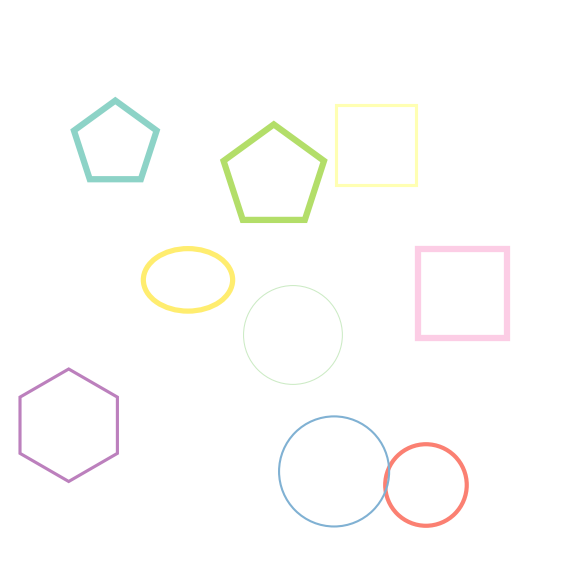[{"shape": "pentagon", "thickness": 3, "radius": 0.38, "center": [0.2, 0.75]}, {"shape": "square", "thickness": 1.5, "radius": 0.35, "center": [0.651, 0.748]}, {"shape": "circle", "thickness": 2, "radius": 0.35, "center": [0.738, 0.159]}, {"shape": "circle", "thickness": 1, "radius": 0.48, "center": [0.579, 0.183]}, {"shape": "pentagon", "thickness": 3, "radius": 0.46, "center": [0.474, 0.692]}, {"shape": "square", "thickness": 3, "radius": 0.39, "center": [0.801, 0.491]}, {"shape": "hexagon", "thickness": 1.5, "radius": 0.49, "center": [0.119, 0.263]}, {"shape": "circle", "thickness": 0.5, "radius": 0.43, "center": [0.507, 0.419]}, {"shape": "oval", "thickness": 2.5, "radius": 0.39, "center": [0.326, 0.515]}]